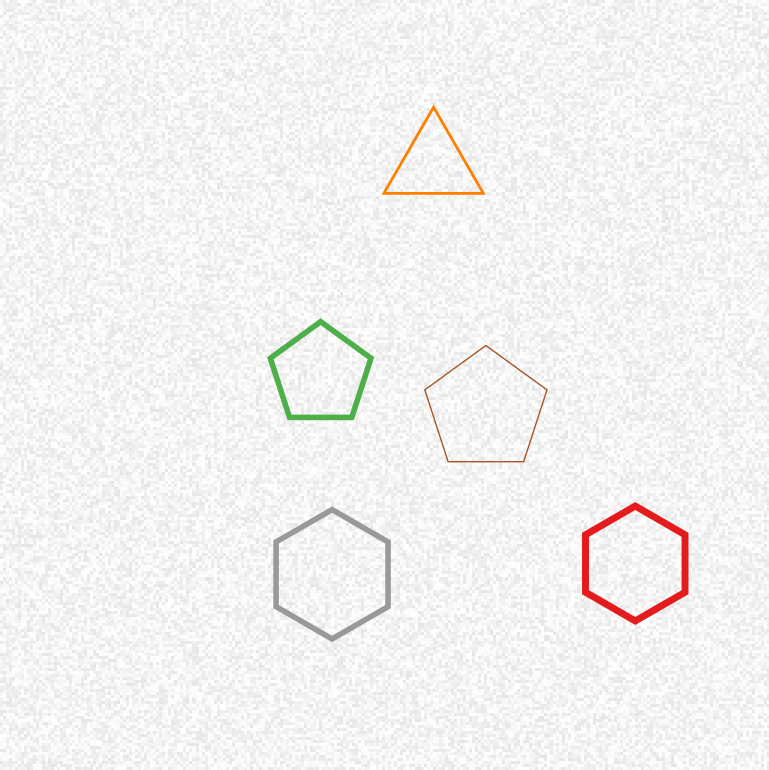[{"shape": "hexagon", "thickness": 2.5, "radius": 0.37, "center": [0.825, 0.268]}, {"shape": "pentagon", "thickness": 2, "radius": 0.34, "center": [0.416, 0.514]}, {"shape": "triangle", "thickness": 1, "radius": 0.37, "center": [0.563, 0.786]}, {"shape": "pentagon", "thickness": 0.5, "radius": 0.42, "center": [0.631, 0.468]}, {"shape": "hexagon", "thickness": 2, "radius": 0.42, "center": [0.431, 0.254]}]